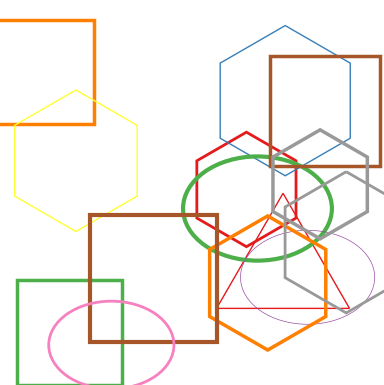[{"shape": "hexagon", "thickness": 2, "radius": 0.74, "center": [0.64, 0.508]}, {"shape": "triangle", "thickness": 1, "radius": 1.0, "center": [0.735, 0.299]}, {"shape": "hexagon", "thickness": 1, "radius": 0.98, "center": [0.741, 0.739]}, {"shape": "oval", "thickness": 3, "radius": 0.97, "center": [0.669, 0.458]}, {"shape": "square", "thickness": 2.5, "radius": 0.68, "center": [0.18, 0.136]}, {"shape": "oval", "thickness": 0.5, "radius": 0.87, "center": [0.799, 0.28]}, {"shape": "square", "thickness": 2.5, "radius": 0.67, "center": [0.11, 0.813]}, {"shape": "hexagon", "thickness": 2.5, "radius": 0.87, "center": [0.695, 0.265]}, {"shape": "hexagon", "thickness": 1, "radius": 0.92, "center": [0.197, 0.583]}, {"shape": "square", "thickness": 3, "radius": 0.82, "center": [0.398, 0.277]}, {"shape": "square", "thickness": 2.5, "radius": 0.71, "center": [0.843, 0.711]}, {"shape": "oval", "thickness": 2, "radius": 0.81, "center": [0.289, 0.104]}, {"shape": "hexagon", "thickness": 2, "radius": 0.92, "center": [0.899, 0.371]}, {"shape": "hexagon", "thickness": 2.5, "radius": 0.71, "center": [0.832, 0.521]}]